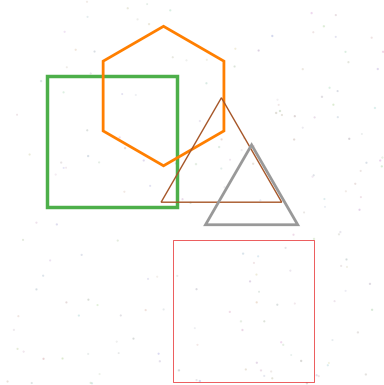[{"shape": "square", "thickness": 0.5, "radius": 0.92, "center": [0.632, 0.192]}, {"shape": "square", "thickness": 2.5, "radius": 0.85, "center": [0.291, 0.632]}, {"shape": "hexagon", "thickness": 2, "radius": 0.91, "center": [0.425, 0.751]}, {"shape": "triangle", "thickness": 1, "radius": 0.9, "center": [0.575, 0.565]}, {"shape": "triangle", "thickness": 2, "radius": 0.69, "center": [0.654, 0.485]}]